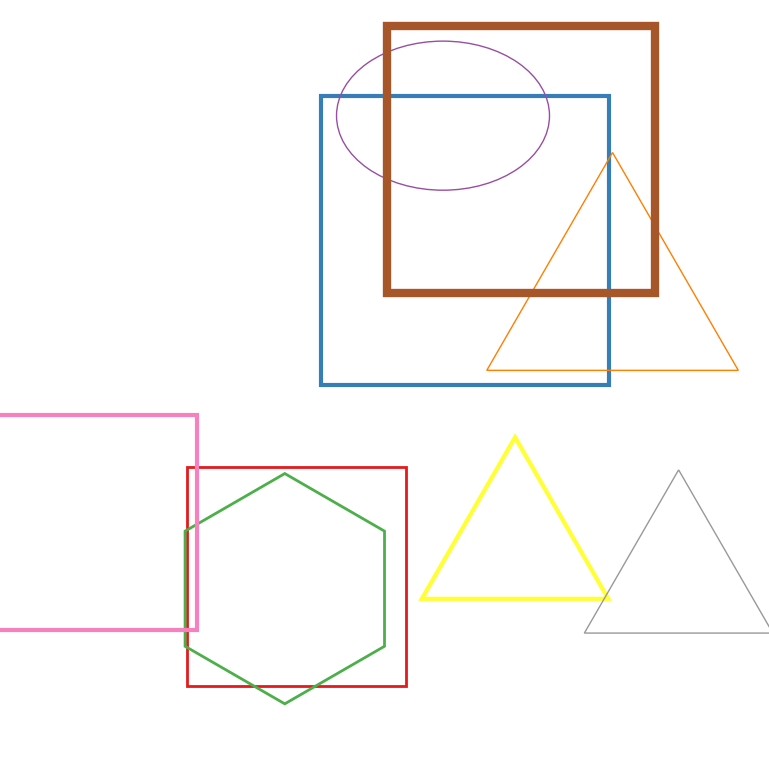[{"shape": "square", "thickness": 1, "radius": 0.71, "center": [0.385, 0.251]}, {"shape": "square", "thickness": 1.5, "radius": 0.94, "center": [0.604, 0.688]}, {"shape": "hexagon", "thickness": 1, "radius": 0.75, "center": [0.37, 0.235]}, {"shape": "oval", "thickness": 0.5, "radius": 0.69, "center": [0.575, 0.85]}, {"shape": "triangle", "thickness": 0.5, "radius": 0.94, "center": [0.796, 0.613]}, {"shape": "triangle", "thickness": 1.5, "radius": 0.7, "center": [0.669, 0.292]}, {"shape": "square", "thickness": 3, "radius": 0.87, "center": [0.677, 0.793]}, {"shape": "square", "thickness": 1.5, "radius": 0.7, "center": [0.116, 0.321]}, {"shape": "triangle", "thickness": 0.5, "radius": 0.71, "center": [0.881, 0.248]}]